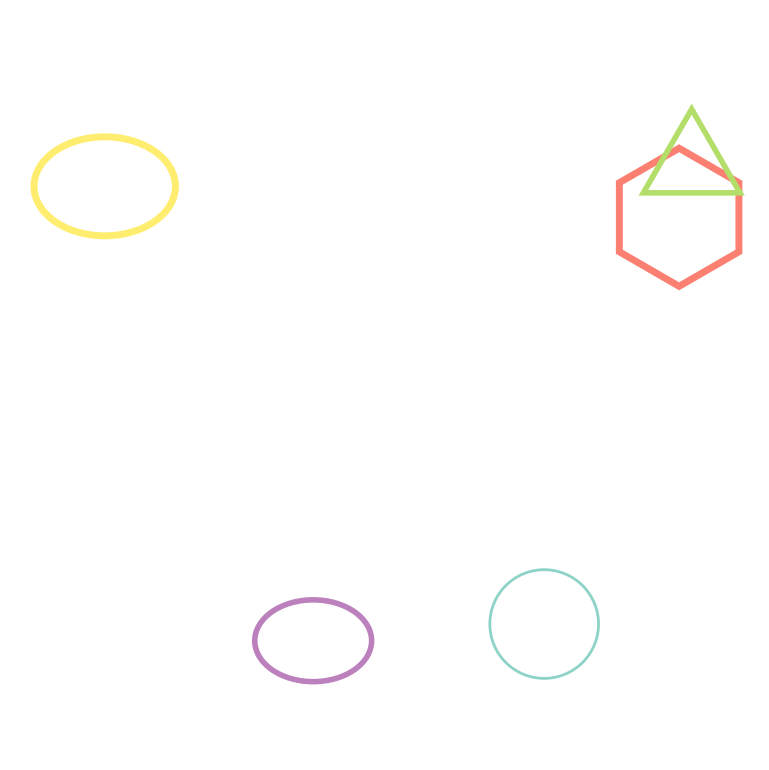[{"shape": "circle", "thickness": 1, "radius": 0.35, "center": [0.707, 0.19]}, {"shape": "hexagon", "thickness": 2.5, "radius": 0.45, "center": [0.882, 0.718]}, {"shape": "triangle", "thickness": 2, "radius": 0.36, "center": [0.898, 0.786]}, {"shape": "oval", "thickness": 2, "radius": 0.38, "center": [0.407, 0.168]}, {"shape": "oval", "thickness": 2.5, "radius": 0.46, "center": [0.136, 0.758]}]